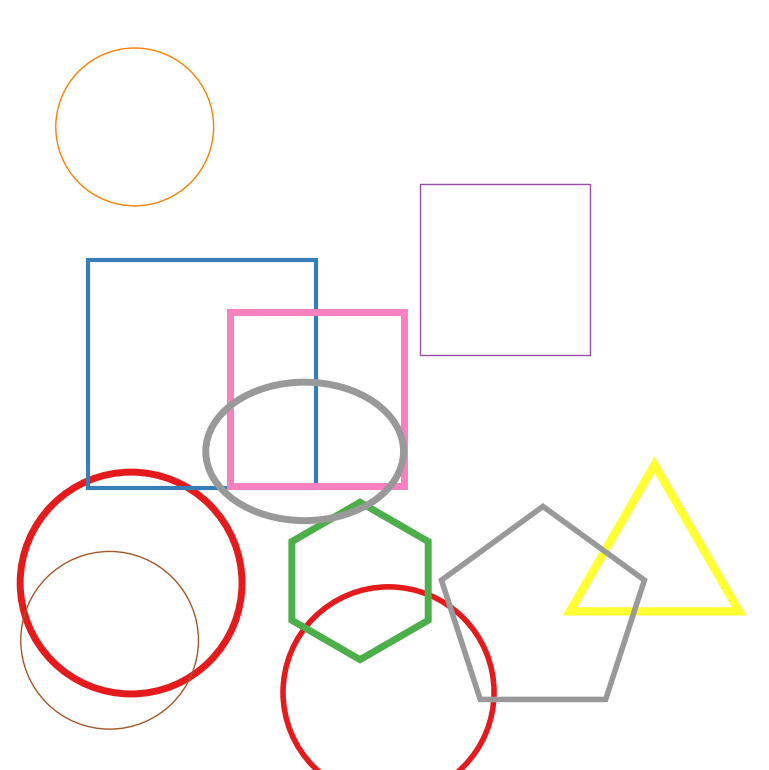[{"shape": "circle", "thickness": 2.5, "radius": 0.72, "center": [0.17, 0.243]}, {"shape": "circle", "thickness": 2, "radius": 0.69, "center": [0.505, 0.101]}, {"shape": "square", "thickness": 1.5, "radius": 0.74, "center": [0.263, 0.515]}, {"shape": "hexagon", "thickness": 2.5, "radius": 0.51, "center": [0.468, 0.246]}, {"shape": "square", "thickness": 0.5, "radius": 0.55, "center": [0.656, 0.65]}, {"shape": "circle", "thickness": 0.5, "radius": 0.51, "center": [0.175, 0.835]}, {"shape": "triangle", "thickness": 3, "radius": 0.63, "center": [0.85, 0.27]}, {"shape": "circle", "thickness": 0.5, "radius": 0.58, "center": [0.142, 0.168]}, {"shape": "square", "thickness": 2.5, "radius": 0.57, "center": [0.411, 0.482]}, {"shape": "oval", "thickness": 2.5, "radius": 0.64, "center": [0.396, 0.414]}, {"shape": "pentagon", "thickness": 2, "radius": 0.69, "center": [0.705, 0.204]}]